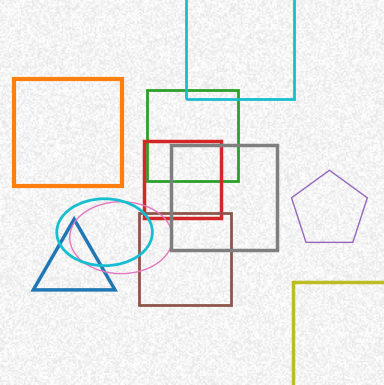[{"shape": "triangle", "thickness": 2.5, "radius": 0.61, "center": [0.193, 0.308]}, {"shape": "square", "thickness": 3, "radius": 0.7, "center": [0.177, 0.656]}, {"shape": "square", "thickness": 2, "radius": 0.59, "center": [0.501, 0.649]}, {"shape": "square", "thickness": 2.5, "radius": 0.5, "center": [0.474, 0.533]}, {"shape": "pentagon", "thickness": 1, "radius": 0.52, "center": [0.856, 0.454]}, {"shape": "square", "thickness": 2, "radius": 0.6, "center": [0.481, 0.327]}, {"shape": "oval", "thickness": 1, "radius": 0.67, "center": [0.315, 0.383]}, {"shape": "square", "thickness": 2.5, "radius": 0.68, "center": [0.581, 0.487]}, {"shape": "square", "thickness": 2.5, "radius": 0.68, "center": [0.899, 0.132]}, {"shape": "oval", "thickness": 2, "radius": 0.62, "center": [0.272, 0.397]}, {"shape": "square", "thickness": 2, "radius": 0.7, "center": [0.623, 0.884]}]